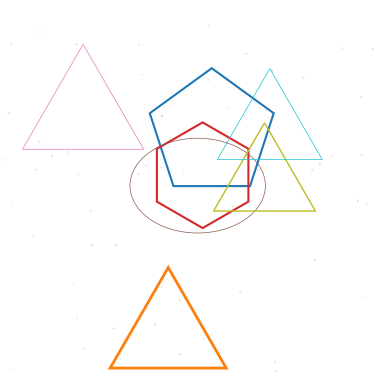[{"shape": "pentagon", "thickness": 1.5, "radius": 0.85, "center": [0.55, 0.654]}, {"shape": "triangle", "thickness": 2, "radius": 0.87, "center": [0.437, 0.131]}, {"shape": "hexagon", "thickness": 1.5, "radius": 0.69, "center": [0.526, 0.545]}, {"shape": "oval", "thickness": 0.5, "radius": 0.88, "center": [0.514, 0.518]}, {"shape": "triangle", "thickness": 0.5, "radius": 0.91, "center": [0.216, 0.703]}, {"shape": "triangle", "thickness": 1, "radius": 0.76, "center": [0.687, 0.528]}, {"shape": "triangle", "thickness": 0.5, "radius": 0.79, "center": [0.701, 0.664]}]